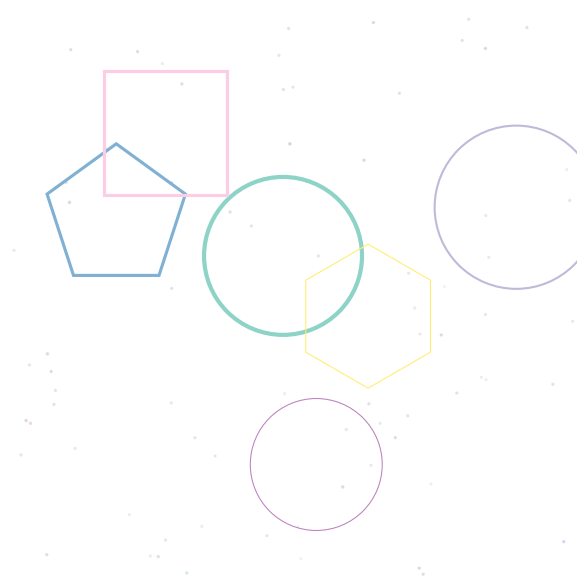[{"shape": "circle", "thickness": 2, "radius": 0.68, "center": [0.49, 0.556]}, {"shape": "circle", "thickness": 1, "radius": 0.71, "center": [0.894, 0.64]}, {"shape": "pentagon", "thickness": 1.5, "radius": 0.63, "center": [0.201, 0.624]}, {"shape": "square", "thickness": 1.5, "radius": 0.53, "center": [0.286, 0.769]}, {"shape": "circle", "thickness": 0.5, "radius": 0.57, "center": [0.548, 0.195]}, {"shape": "hexagon", "thickness": 0.5, "radius": 0.62, "center": [0.637, 0.452]}]